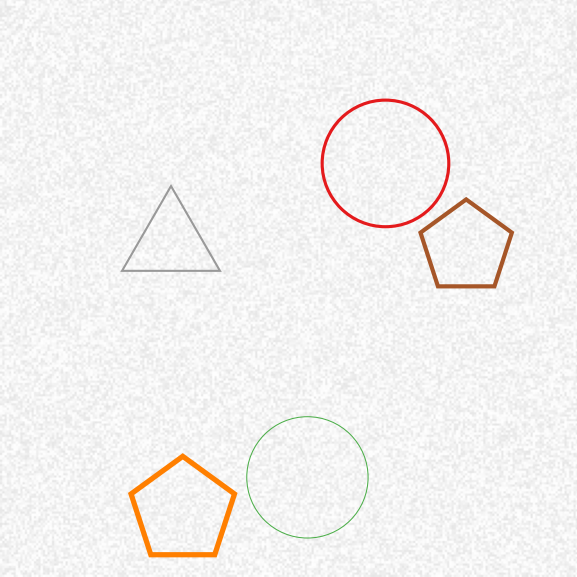[{"shape": "circle", "thickness": 1.5, "radius": 0.55, "center": [0.667, 0.716]}, {"shape": "circle", "thickness": 0.5, "radius": 0.53, "center": [0.532, 0.173]}, {"shape": "pentagon", "thickness": 2.5, "radius": 0.47, "center": [0.316, 0.115]}, {"shape": "pentagon", "thickness": 2, "radius": 0.42, "center": [0.807, 0.571]}, {"shape": "triangle", "thickness": 1, "radius": 0.49, "center": [0.296, 0.579]}]